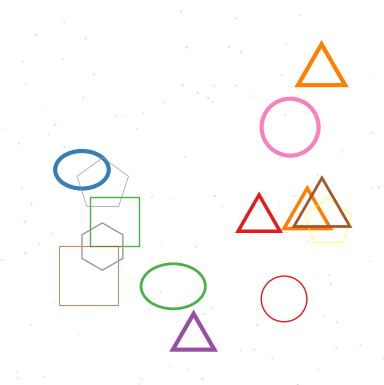[{"shape": "circle", "thickness": 1, "radius": 0.3, "center": [0.738, 0.224]}, {"shape": "triangle", "thickness": 2.5, "radius": 0.31, "center": [0.673, 0.431]}, {"shape": "oval", "thickness": 3, "radius": 0.35, "center": [0.213, 0.559]}, {"shape": "oval", "thickness": 2, "radius": 0.42, "center": [0.45, 0.256]}, {"shape": "square", "thickness": 1, "radius": 0.32, "center": [0.297, 0.426]}, {"shape": "triangle", "thickness": 3, "radius": 0.31, "center": [0.503, 0.123]}, {"shape": "triangle", "thickness": 3, "radius": 0.35, "center": [0.835, 0.814]}, {"shape": "triangle", "thickness": 2.5, "radius": 0.35, "center": [0.798, 0.441]}, {"shape": "pentagon", "thickness": 0.5, "radius": 0.32, "center": [0.853, 0.422]}, {"shape": "triangle", "thickness": 2, "radius": 0.42, "center": [0.836, 0.454]}, {"shape": "square", "thickness": 0.5, "radius": 0.38, "center": [0.231, 0.284]}, {"shape": "circle", "thickness": 3, "radius": 0.37, "center": [0.754, 0.67]}, {"shape": "pentagon", "thickness": 0.5, "radius": 0.35, "center": [0.267, 0.52]}, {"shape": "hexagon", "thickness": 1, "radius": 0.31, "center": [0.266, 0.36]}]